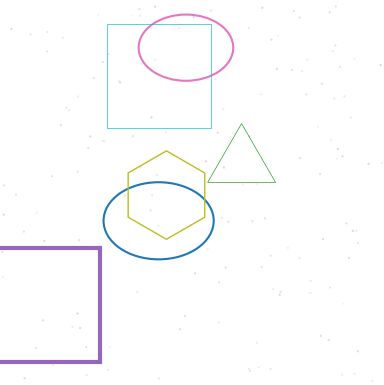[{"shape": "oval", "thickness": 1.5, "radius": 0.72, "center": [0.412, 0.427]}, {"shape": "triangle", "thickness": 0.5, "radius": 0.51, "center": [0.627, 0.577]}, {"shape": "square", "thickness": 3, "radius": 0.74, "center": [0.112, 0.208]}, {"shape": "oval", "thickness": 1.5, "radius": 0.61, "center": [0.483, 0.876]}, {"shape": "hexagon", "thickness": 1, "radius": 0.57, "center": [0.432, 0.493]}, {"shape": "square", "thickness": 0.5, "radius": 0.68, "center": [0.413, 0.804]}]